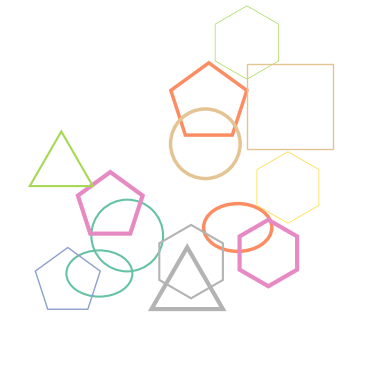[{"shape": "oval", "thickness": 1.5, "radius": 0.43, "center": [0.258, 0.29]}, {"shape": "circle", "thickness": 1.5, "radius": 0.47, "center": [0.33, 0.388]}, {"shape": "oval", "thickness": 2.5, "radius": 0.44, "center": [0.617, 0.409]}, {"shape": "pentagon", "thickness": 2.5, "radius": 0.52, "center": [0.542, 0.733]}, {"shape": "pentagon", "thickness": 1, "radius": 0.44, "center": [0.176, 0.269]}, {"shape": "hexagon", "thickness": 3, "radius": 0.43, "center": [0.697, 0.343]}, {"shape": "pentagon", "thickness": 3, "radius": 0.44, "center": [0.286, 0.465]}, {"shape": "hexagon", "thickness": 0.5, "radius": 0.48, "center": [0.641, 0.89]}, {"shape": "triangle", "thickness": 1.5, "radius": 0.47, "center": [0.159, 0.564]}, {"shape": "hexagon", "thickness": 0.5, "radius": 0.46, "center": [0.748, 0.513]}, {"shape": "square", "thickness": 1, "radius": 0.56, "center": [0.753, 0.723]}, {"shape": "circle", "thickness": 2.5, "radius": 0.45, "center": [0.533, 0.627]}, {"shape": "triangle", "thickness": 3, "radius": 0.54, "center": [0.486, 0.251]}, {"shape": "hexagon", "thickness": 1.5, "radius": 0.48, "center": [0.496, 0.32]}]